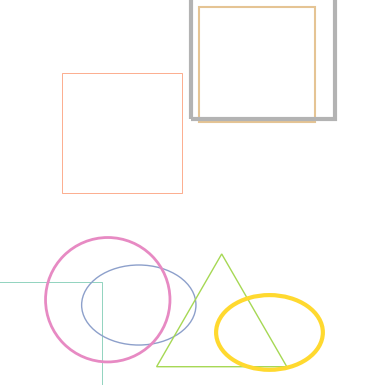[{"shape": "square", "thickness": 0.5, "radius": 0.72, "center": [0.119, 0.124]}, {"shape": "square", "thickness": 0.5, "radius": 0.78, "center": [0.318, 0.655]}, {"shape": "oval", "thickness": 1, "radius": 0.74, "center": [0.361, 0.208]}, {"shape": "circle", "thickness": 2, "radius": 0.81, "center": [0.28, 0.221]}, {"shape": "triangle", "thickness": 1, "radius": 0.98, "center": [0.576, 0.145]}, {"shape": "oval", "thickness": 3, "radius": 0.69, "center": [0.7, 0.137]}, {"shape": "square", "thickness": 1.5, "radius": 0.75, "center": [0.668, 0.833]}, {"shape": "square", "thickness": 3, "radius": 0.93, "center": [0.683, 0.877]}]